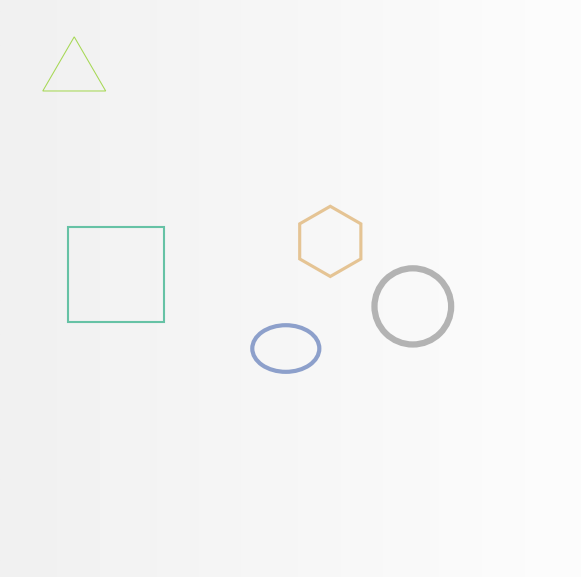[{"shape": "square", "thickness": 1, "radius": 0.41, "center": [0.199, 0.524]}, {"shape": "oval", "thickness": 2, "radius": 0.29, "center": [0.492, 0.396]}, {"shape": "triangle", "thickness": 0.5, "radius": 0.31, "center": [0.128, 0.873]}, {"shape": "hexagon", "thickness": 1.5, "radius": 0.3, "center": [0.568, 0.581]}, {"shape": "circle", "thickness": 3, "radius": 0.33, "center": [0.71, 0.469]}]